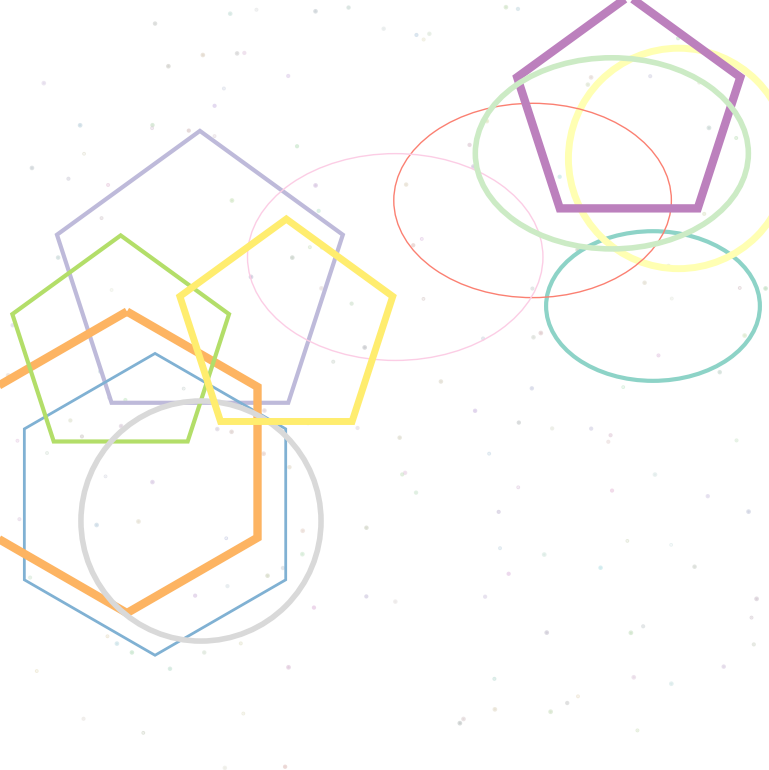[{"shape": "oval", "thickness": 1.5, "radius": 0.69, "center": [0.848, 0.603]}, {"shape": "circle", "thickness": 2.5, "radius": 0.72, "center": [0.881, 0.794]}, {"shape": "pentagon", "thickness": 1.5, "radius": 0.98, "center": [0.26, 0.635]}, {"shape": "oval", "thickness": 0.5, "radius": 0.9, "center": [0.692, 0.74]}, {"shape": "hexagon", "thickness": 1, "radius": 0.98, "center": [0.201, 0.345]}, {"shape": "hexagon", "thickness": 3, "radius": 0.98, "center": [0.165, 0.4]}, {"shape": "pentagon", "thickness": 1.5, "radius": 0.74, "center": [0.157, 0.546]}, {"shape": "oval", "thickness": 0.5, "radius": 0.96, "center": [0.513, 0.666]}, {"shape": "circle", "thickness": 2, "radius": 0.78, "center": [0.261, 0.323]}, {"shape": "pentagon", "thickness": 3, "radius": 0.76, "center": [0.817, 0.853]}, {"shape": "oval", "thickness": 2, "radius": 0.89, "center": [0.795, 0.801]}, {"shape": "pentagon", "thickness": 2.5, "radius": 0.73, "center": [0.372, 0.57]}]